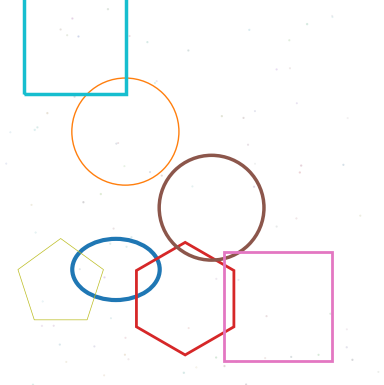[{"shape": "oval", "thickness": 3, "radius": 0.57, "center": [0.301, 0.3]}, {"shape": "circle", "thickness": 1, "radius": 0.7, "center": [0.326, 0.658]}, {"shape": "hexagon", "thickness": 2, "radius": 0.73, "center": [0.481, 0.224]}, {"shape": "circle", "thickness": 2.5, "radius": 0.68, "center": [0.55, 0.46]}, {"shape": "square", "thickness": 2, "radius": 0.71, "center": [0.722, 0.204]}, {"shape": "pentagon", "thickness": 0.5, "radius": 0.58, "center": [0.158, 0.264]}, {"shape": "square", "thickness": 2.5, "radius": 0.66, "center": [0.195, 0.887]}]